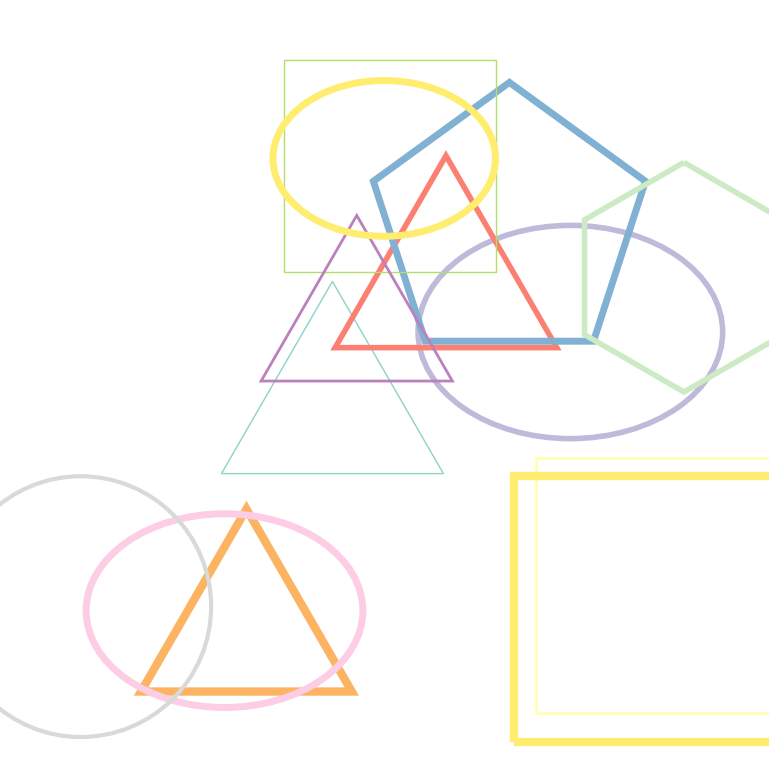[{"shape": "triangle", "thickness": 0.5, "radius": 0.83, "center": [0.432, 0.468]}, {"shape": "square", "thickness": 1, "radius": 0.83, "center": [0.862, 0.239]}, {"shape": "oval", "thickness": 2, "radius": 0.99, "center": [0.741, 0.569]}, {"shape": "triangle", "thickness": 2, "radius": 0.83, "center": [0.579, 0.632]}, {"shape": "pentagon", "thickness": 2.5, "radius": 0.93, "center": [0.662, 0.707]}, {"shape": "triangle", "thickness": 3, "radius": 0.79, "center": [0.32, 0.181]}, {"shape": "square", "thickness": 0.5, "radius": 0.69, "center": [0.506, 0.785]}, {"shape": "oval", "thickness": 2.5, "radius": 0.9, "center": [0.292, 0.207]}, {"shape": "circle", "thickness": 1.5, "radius": 0.85, "center": [0.105, 0.212]}, {"shape": "triangle", "thickness": 1, "radius": 0.72, "center": [0.463, 0.577]}, {"shape": "hexagon", "thickness": 2, "radius": 0.75, "center": [0.888, 0.64]}, {"shape": "square", "thickness": 3, "radius": 0.86, "center": [0.84, 0.21]}, {"shape": "oval", "thickness": 2.5, "radius": 0.72, "center": [0.499, 0.794]}]